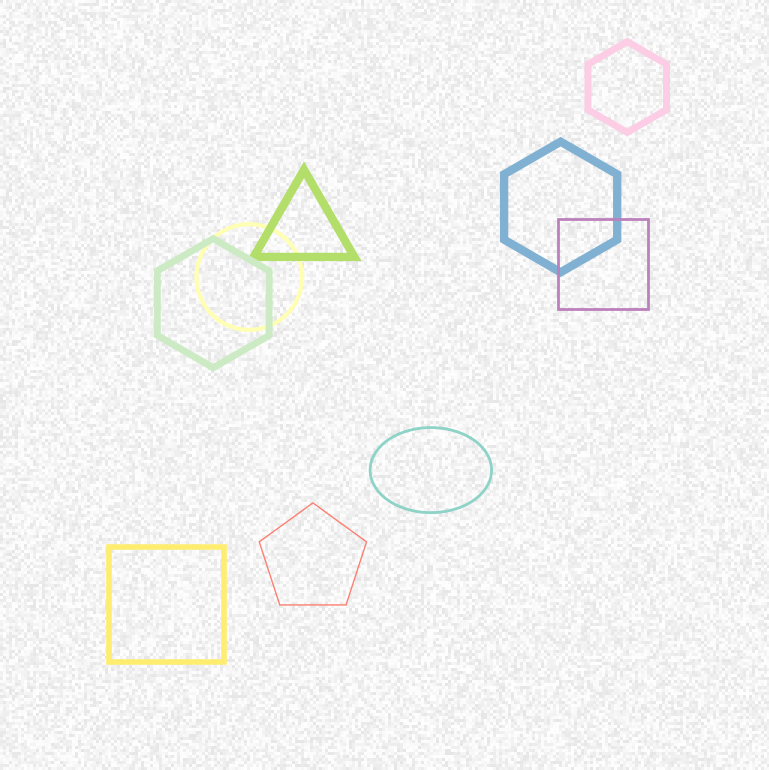[{"shape": "oval", "thickness": 1, "radius": 0.39, "center": [0.56, 0.389]}, {"shape": "circle", "thickness": 1.5, "radius": 0.34, "center": [0.324, 0.64]}, {"shape": "pentagon", "thickness": 0.5, "radius": 0.37, "center": [0.406, 0.274]}, {"shape": "hexagon", "thickness": 3, "radius": 0.42, "center": [0.728, 0.731]}, {"shape": "triangle", "thickness": 3, "radius": 0.38, "center": [0.395, 0.704]}, {"shape": "hexagon", "thickness": 2.5, "radius": 0.29, "center": [0.815, 0.887]}, {"shape": "square", "thickness": 1, "radius": 0.29, "center": [0.783, 0.657]}, {"shape": "hexagon", "thickness": 2.5, "radius": 0.42, "center": [0.277, 0.606]}, {"shape": "square", "thickness": 2, "radius": 0.37, "center": [0.216, 0.215]}]